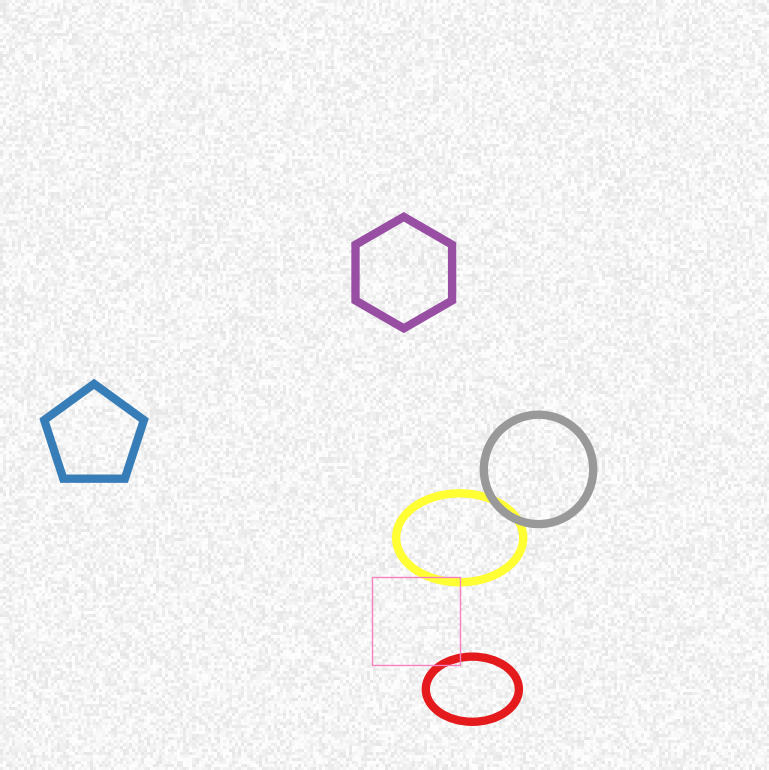[{"shape": "oval", "thickness": 3, "radius": 0.3, "center": [0.613, 0.105]}, {"shape": "pentagon", "thickness": 3, "radius": 0.34, "center": [0.122, 0.433]}, {"shape": "hexagon", "thickness": 3, "radius": 0.36, "center": [0.524, 0.646]}, {"shape": "oval", "thickness": 3, "radius": 0.41, "center": [0.597, 0.302]}, {"shape": "square", "thickness": 0.5, "radius": 0.29, "center": [0.54, 0.193]}, {"shape": "circle", "thickness": 3, "radius": 0.36, "center": [0.699, 0.39]}]